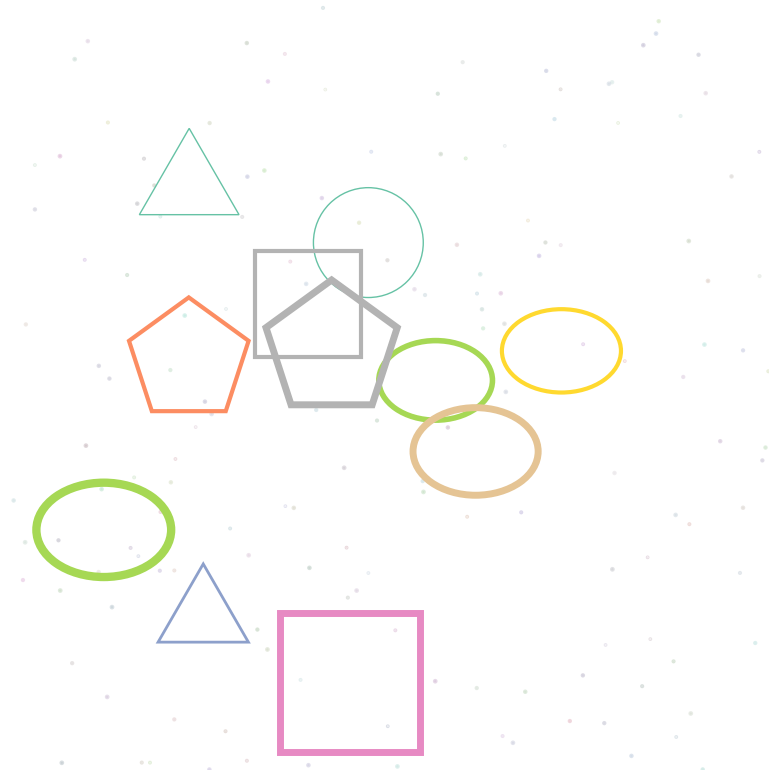[{"shape": "circle", "thickness": 0.5, "radius": 0.36, "center": [0.478, 0.685]}, {"shape": "triangle", "thickness": 0.5, "radius": 0.37, "center": [0.246, 0.759]}, {"shape": "pentagon", "thickness": 1.5, "radius": 0.41, "center": [0.245, 0.532]}, {"shape": "triangle", "thickness": 1, "radius": 0.34, "center": [0.264, 0.2]}, {"shape": "square", "thickness": 2.5, "radius": 0.45, "center": [0.455, 0.114]}, {"shape": "oval", "thickness": 2, "radius": 0.37, "center": [0.566, 0.506]}, {"shape": "oval", "thickness": 3, "radius": 0.44, "center": [0.135, 0.312]}, {"shape": "oval", "thickness": 1.5, "radius": 0.39, "center": [0.729, 0.544]}, {"shape": "oval", "thickness": 2.5, "radius": 0.41, "center": [0.618, 0.414]}, {"shape": "square", "thickness": 1.5, "radius": 0.34, "center": [0.4, 0.605]}, {"shape": "pentagon", "thickness": 2.5, "radius": 0.45, "center": [0.431, 0.547]}]